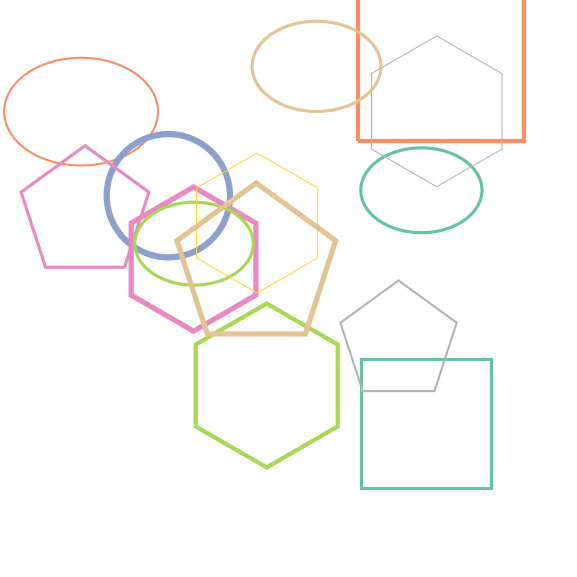[{"shape": "square", "thickness": 1.5, "radius": 0.56, "center": [0.738, 0.265]}, {"shape": "oval", "thickness": 1.5, "radius": 0.52, "center": [0.73, 0.67]}, {"shape": "oval", "thickness": 1, "radius": 0.67, "center": [0.14, 0.806]}, {"shape": "square", "thickness": 2, "radius": 0.72, "center": [0.763, 0.899]}, {"shape": "circle", "thickness": 3, "radius": 0.53, "center": [0.291, 0.66]}, {"shape": "hexagon", "thickness": 2.5, "radius": 0.62, "center": [0.335, 0.551]}, {"shape": "pentagon", "thickness": 1.5, "radius": 0.58, "center": [0.147, 0.63]}, {"shape": "oval", "thickness": 1.5, "radius": 0.51, "center": [0.336, 0.577]}, {"shape": "hexagon", "thickness": 2, "radius": 0.71, "center": [0.462, 0.332]}, {"shape": "hexagon", "thickness": 0.5, "radius": 0.61, "center": [0.445, 0.613]}, {"shape": "pentagon", "thickness": 2.5, "radius": 0.72, "center": [0.444, 0.538]}, {"shape": "oval", "thickness": 1.5, "radius": 0.56, "center": [0.548, 0.884]}, {"shape": "hexagon", "thickness": 0.5, "radius": 0.65, "center": [0.756, 0.806]}, {"shape": "pentagon", "thickness": 1, "radius": 0.53, "center": [0.69, 0.408]}]